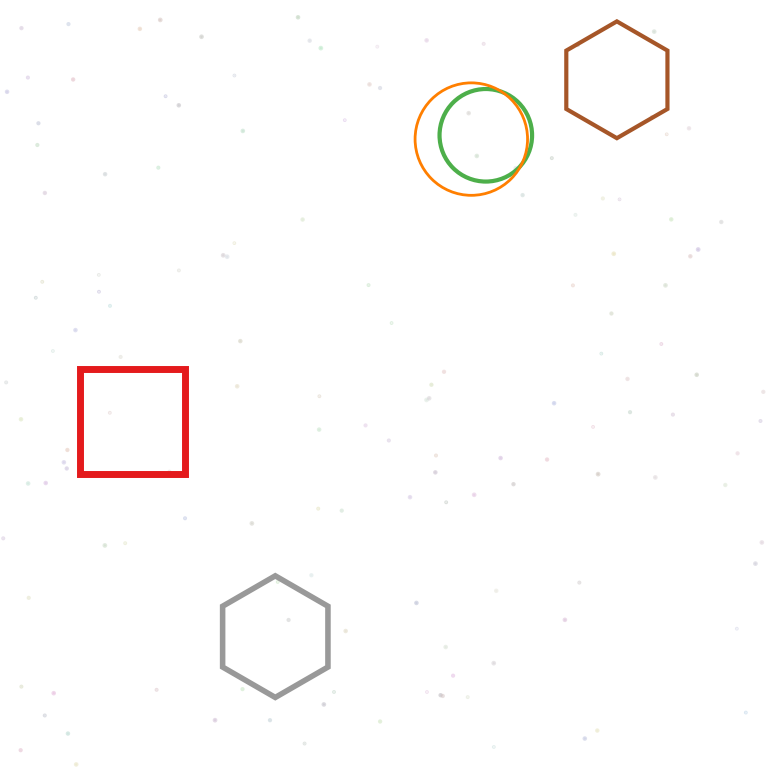[{"shape": "square", "thickness": 2.5, "radius": 0.34, "center": [0.172, 0.453]}, {"shape": "circle", "thickness": 1.5, "radius": 0.3, "center": [0.631, 0.824]}, {"shape": "circle", "thickness": 1, "radius": 0.37, "center": [0.612, 0.819]}, {"shape": "hexagon", "thickness": 1.5, "radius": 0.38, "center": [0.801, 0.896]}, {"shape": "hexagon", "thickness": 2, "radius": 0.39, "center": [0.358, 0.173]}]